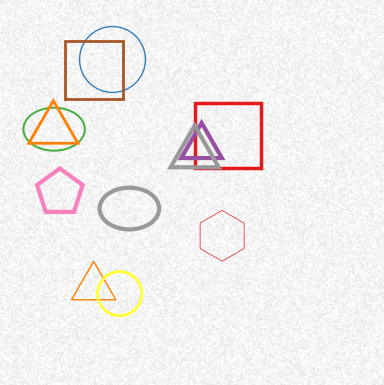[{"shape": "square", "thickness": 2.5, "radius": 0.43, "center": [0.592, 0.649]}, {"shape": "hexagon", "thickness": 0.5, "radius": 0.33, "center": [0.577, 0.388]}, {"shape": "circle", "thickness": 1, "radius": 0.43, "center": [0.292, 0.846]}, {"shape": "oval", "thickness": 1.5, "radius": 0.4, "center": [0.141, 0.664]}, {"shape": "triangle", "thickness": 3, "radius": 0.3, "center": [0.524, 0.62]}, {"shape": "triangle", "thickness": 2, "radius": 0.37, "center": [0.139, 0.665]}, {"shape": "triangle", "thickness": 1, "radius": 0.33, "center": [0.243, 0.255]}, {"shape": "circle", "thickness": 2, "radius": 0.29, "center": [0.311, 0.237]}, {"shape": "square", "thickness": 2, "radius": 0.38, "center": [0.243, 0.817]}, {"shape": "pentagon", "thickness": 3, "radius": 0.31, "center": [0.156, 0.5]}, {"shape": "triangle", "thickness": 3, "radius": 0.36, "center": [0.506, 0.602]}, {"shape": "oval", "thickness": 3, "radius": 0.39, "center": [0.336, 0.458]}]